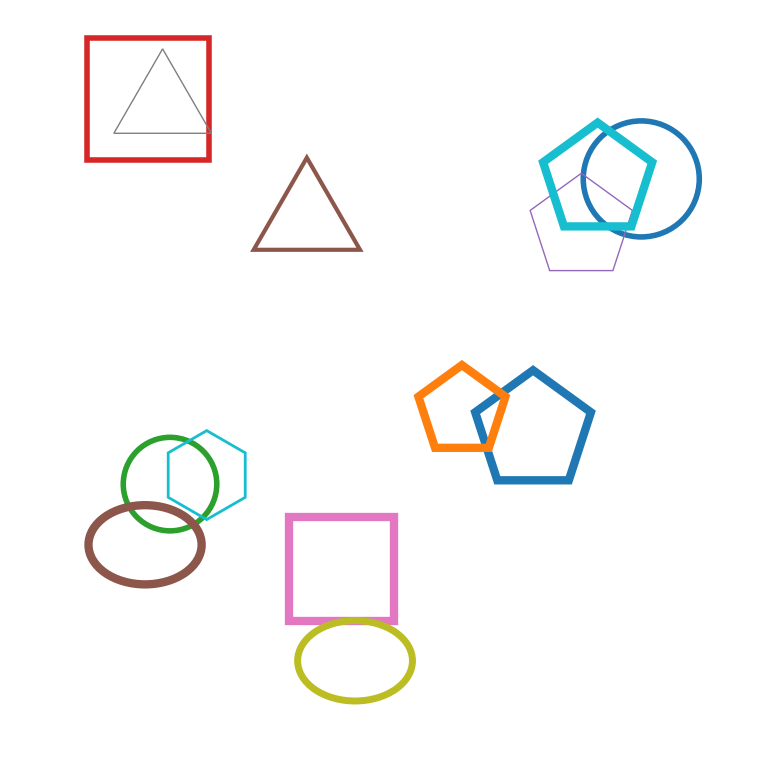[{"shape": "circle", "thickness": 2, "radius": 0.38, "center": [0.833, 0.768]}, {"shape": "pentagon", "thickness": 3, "radius": 0.4, "center": [0.692, 0.44]}, {"shape": "pentagon", "thickness": 3, "radius": 0.3, "center": [0.6, 0.466]}, {"shape": "circle", "thickness": 2, "radius": 0.3, "center": [0.221, 0.371]}, {"shape": "square", "thickness": 2, "radius": 0.4, "center": [0.193, 0.871]}, {"shape": "pentagon", "thickness": 0.5, "radius": 0.35, "center": [0.755, 0.705]}, {"shape": "oval", "thickness": 3, "radius": 0.37, "center": [0.188, 0.293]}, {"shape": "triangle", "thickness": 1.5, "radius": 0.4, "center": [0.398, 0.715]}, {"shape": "square", "thickness": 3, "radius": 0.34, "center": [0.443, 0.261]}, {"shape": "triangle", "thickness": 0.5, "radius": 0.37, "center": [0.211, 0.863]}, {"shape": "oval", "thickness": 2.5, "radius": 0.37, "center": [0.461, 0.142]}, {"shape": "pentagon", "thickness": 3, "radius": 0.37, "center": [0.776, 0.766]}, {"shape": "hexagon", "thickness": 1, "radius": 0.29, "center": [0.268, 0.383]}]